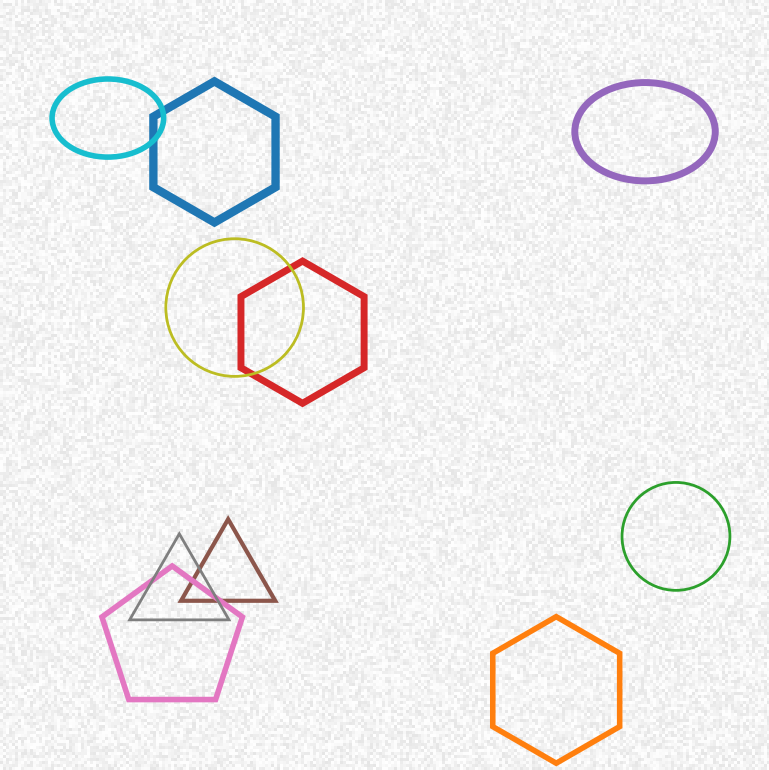[{"shape": "hexagon", "thickness": 3, "radius": 0.46, "center": [0.279, 0.803]}, {"shape": "hexagon", "thickness": 2, "radius": 0.48, "center": [0.722, 0.104]}, {"shape": "circle", "thickness": 1, "radius": 0.35, "center": [0.878, 0.303]}, {"shape": "hexagon", "thickness": 2.5, "radius": 0.46, "center": [0.393, 0.569]}, {"shape": "oval", "thickness": 2.5, "radius": 0.46, "center": [0.838, 0.829]}, {"shape": "triangle", "thickness": 1.5, "radius": 0.35, "center": [0.296, 0.255]}, {"shape": "pentagon", "thickness": 2, "radius": 0.48, "center": [0.224, 0.169]}, {"shape": "triangle", "thickness": 1, "radius": 0.37, "center": [0.233, 0.232]}, {"shape": "circle", "thickness": 1, "radius": 0.45, "center": [0.305, 0.601]}, {"shape": "oval", "thickness": 2, "radius": 0.36, "center": [0.14, 0.847]}]